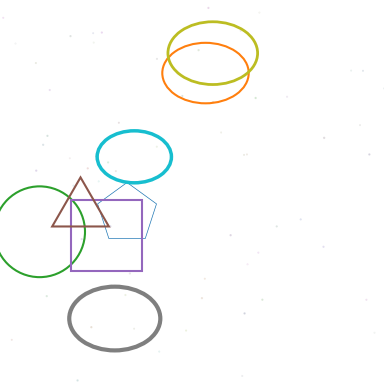[{"shape": "pentagon", "thickness": 0.5, "radius": 0.4, "center": [0.33, 0.446]}, {"shape": "oval", "thickness": 1.5, "radius": 0.56, "center": [0.534, 0.81]}, {"shape": "circle", "thickness": 1.5, "radius": 0.59, "center": [0.103, 0.398]}, {"shape": "square", "thickness": 1.5, "radius": 0.46, "center": [0.276, 0.387]}, {"shape": "triangle", "thickness": 1.5, "radius": 0.43, "center": [0.209, 0.454]}, {"shape": "oval", "thickness": 3, "radius": 0.59, "center": [0.298, 0.173]}, {"shape": "oval", "thickness": 2, "radius": 0.58, "center": [0.553, 0.862]}, {"shape": "oval", "thickness": 2.5, "radius": 0.48, "center": [0.349, 0.593]}]